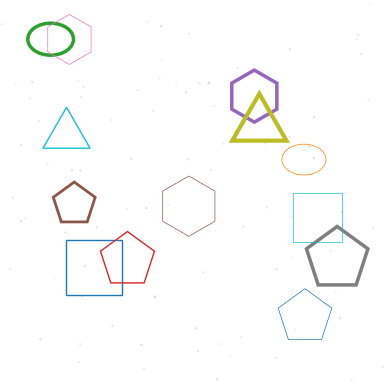[{"shape": "pentagon", "thickness": 0.5, "radius": 0.37, "center": [0.792, 0.177]}, {"shape": "square", "thickness": 1, "radius": 0.36, "center": [0.244, 0.306]}, {"shape": "oval", "thickness": 0.5, "radius": 0.29, "center": [0.789, 0.586]}, {"shape": "oval", "thickness": 2.5, "radius": 0.3, "center": [0.132, 0.898]}, {"shape": "pentagon", "thickness": 1, "radius": 0.37, "center": [0.331, 0.325]}, {"shape": "hexagon", "thickness": 2.5, "radius": 0.34, "center": [0.661, 0.75]}, {"shape": "pentagon", "thickness": 2, "radius": 0.29, "center": [0.193, 0.47]}, {"shape": "hexagon", "thickness": 0.5, "radius": 0.39, "center": [0.49, 0.465]}, {"shape": "hexagon", "thickness": 0.5, "radius": 0.32, "center": [0.18, 0.898]}, {"shape": "pentagon", "thickness": 2.5, "radius": 0.42, "center": [0.876, 0.328]}, {"shape": "triangle", "thickness": 3, "radius": 0.41, "center": [0.674, 0.675]}, {"shape": "square", "thickness": 0.5, "radius": 0.32, "center": [0.825, 0.436]}, {"shape": "triangle", "thickness": 1, "radius": 0.35, "center": [0.173, 0.65]}]